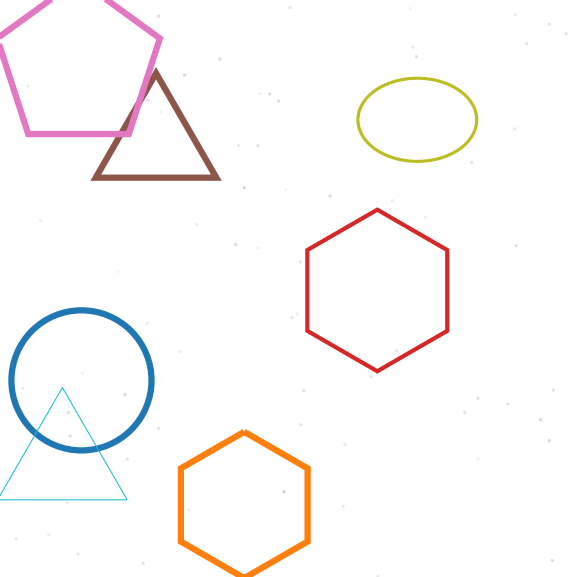[{"shape": "circle", "thickness": 3, "radius": 0.61, "center": [0.141, 0.34]}, {"shape": "hexagon", "thickness": 3, "radius": 0.63, "center": [0.423, 0.125]}, {"shape": "hexagon", "thickness": 2, "radius": 0.7, "center": [0.653, 0.496]}, {"shape": "triangle", "thickness": 3, "radius": 0.6, "center": [0.27, 0.752]}, {"shape": "pentagon", "thickness": 3, "radius": 0.74, "center": [0.136, 0.887]}, {"shape": "oval", "thickness": 1.5, "radius": 0.51, "center": [0.723, 0.792]}, {"shape": "triangle", "thickness": 0.5, "radius": 0.65, "center": [0.108, 0.198]}]